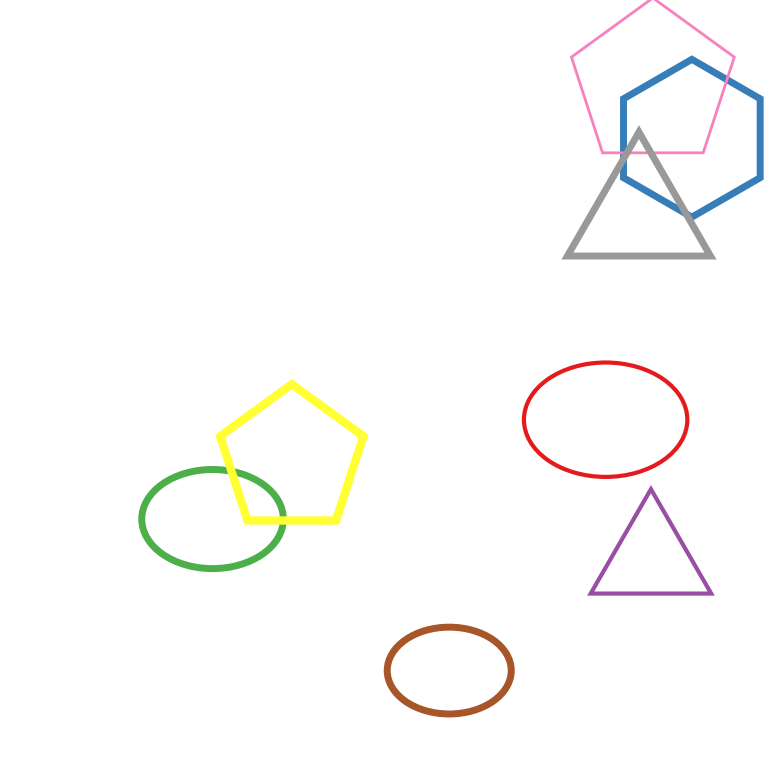[{"shape": "oval", "thickness": 1.5, "radius": 0.53, "center": [0.787, 0.455]}, {"shape": "hexagon", "thickness": 2.5, "radius": 0.51, "center": [0.898, 0.82]}, {"shape": "oval", "thickness": 2.5, "radius": 0.46, "center": [0.276, 0.326]}, {"shape": "triangle", "thickness": 1.5, "radius": 0.45, "center": [0.845, 0.274]}, {"shape": "pentagon", "thickness": 3, "radius": 0.49, "center": [0.379, 0.403]}, {"shape": "oval", "thickness": 2.5, "radius": 0.4, "center": [0.583, 0.129]}, {"shape": "pentagon", "thickness": 1, "radius": 0.56, "center": [0.848, 0.891]}, {"shape": "triangle", "thickness": 2.5, "radius": 0.54, "center": [0.83, 0.721]}]